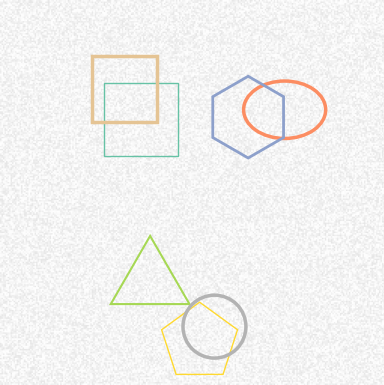[{"shape": "square", "thickness": 1, "radius": 0.48, "center": [0.366, 0.689]}, {"shape": "oval", "thickness": 2.5, "radius": 0.53, "center": [0.739, 0.715]}, {"shape": "hexagon", "thickness": 2, "radius": 0.53, "center": [0.645, 0.696]}, {"shape": "triangle", "thickness": 1.5, "radius": 0.59, "center": [0.39, 0.269]}, {"shape": "pentagon", "thickness": 1, "radius": 0.52, "center": [0.518, 0.111]}, {"shape": "square", "thickness": 2.5, "radius": 0.43, "center": [0.323, 0.769]}, {"shape": "circle", "thickness": 2.5, "radius": 0.41, "center": [0.557, 0.152]}]